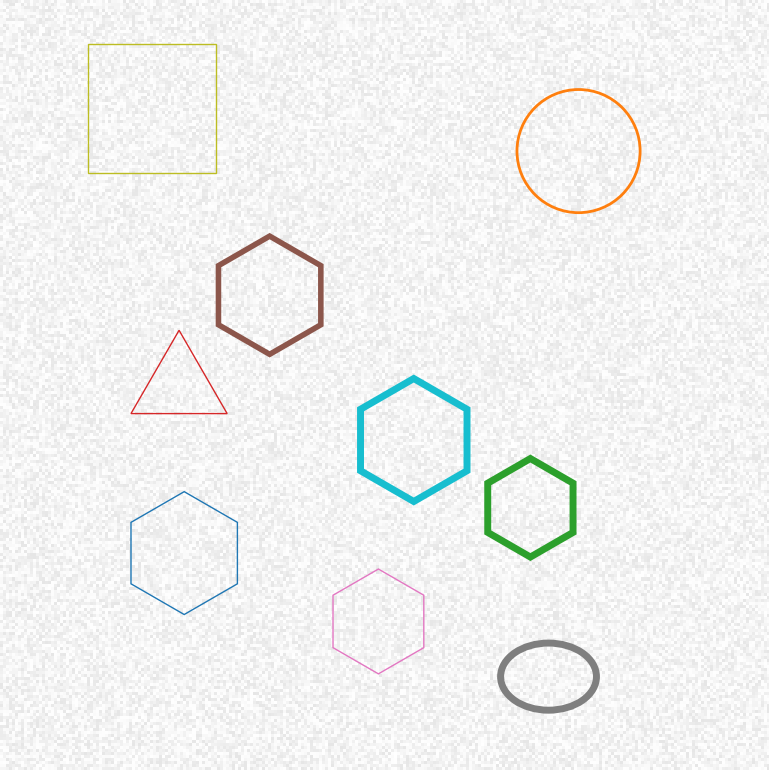[{"shape": "hexagon", "thickness": 0.5, "radius": 0.4, "center": [0.239, 0.282]}, {"shape": "circle", "thickness": 1, "radius": 0.4, "center": [0.751, 0.804]}, {"shape": "hexagon", "thickness": 2.5, "radius": 0.32, "center": [0.689, 0.341]}, {"shape": "triangle", "thickness": 0.5, "radius": 0.36, "center": [0.233, 0.499]}, {"shape": "hexagon", "thickness": 2, "radius": 0.38, "center": [0.35, 0.617]}, {"shape": "hexagon", "thickness": 0.5, "radius": 0.34, "center": [0.491, 0.193]}, {"shape": "oval", "thickness": 2.5, "radius": 0.31, "center": [0.712, 0.121]}, {"shape": "square", "thickness": 0.5, "radius": 0.42, "center": [0.197, 0.859]}, {"shape": "hexagon", "thickness": 2.5, "radius": 0.4, "center": [0.537, 0.429]}]